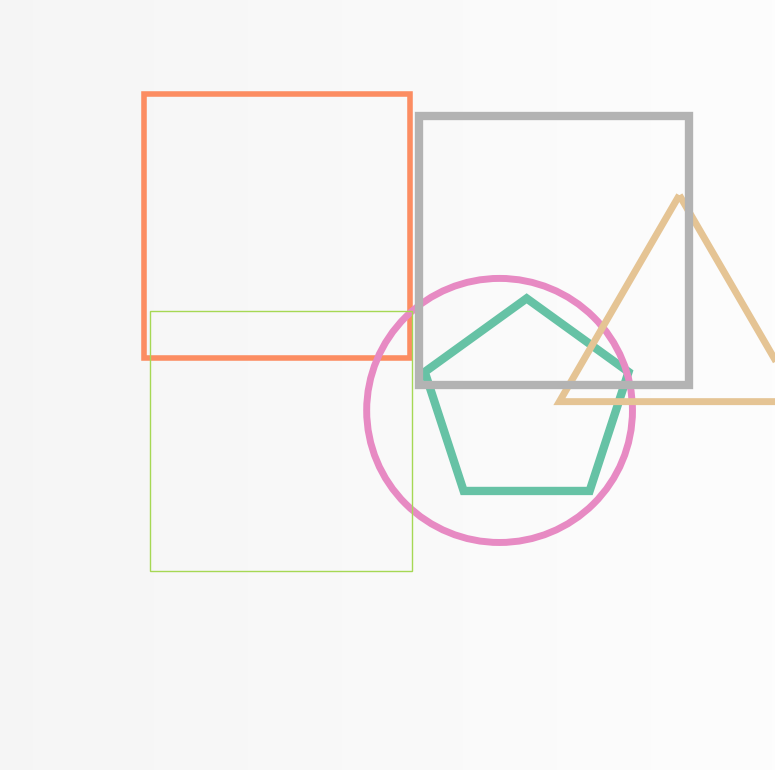[{"shape": "pentagon", "thickness": 3, "radius": 0.69, "center": [0.68, 0.474]}, {"shape": "square", "thickness": 2, "radius": 0.86, "center": [0.358, 0.706]}, {"shape": "circle", "thickness": 2.5, "radius": 0.86, "center": [0.645, 0.467]}, {"shape": "square", "thickness": 0.5, "radius": 0.84, "center": [0.363, 0.427]}, {"shape": "triangle", "thickness": 2.5, "radius": 0.89, "center": [0.877, 0.568]}, {"shape": "square", "thickness": 3, "radius": 0.87, "center": [0.715, 0.675]}]